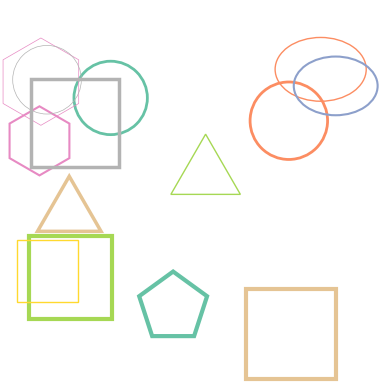[{"shape": "pentagon", "thickness": 3, "radius": 0.46, "center": [0.45, 0.202]}, {"shape": "circle", "thickness": 2, "radius": 0.48, "center": [0.287, 0.746]}, {"shape": "oval", "thickness": 1, "radius": 0.59, "center": [0.833, 0.82]}, {"shape": "circle", "thickness": 2, "radius": 0.5, "center": [0.75, 0.686]}, {"shape": "oval", "thickness": 1.5, "radius": 0.54, "center": [0.872, 0.777]}, {"shape": "hexagon", "thickness": 1.5, "radius": 0.45, "center": [0.103, 0.634]}, {"shape": "hexagon", "thickness": 0.5, "radius": 0.57, "center": [0.106, 0.788]}, {"shape": "square", "thickness": 3, "radius": 0.54, "center": [0.183, 0.279]}, {"shape": "triangle", "thickness": 1, "radius": 0.52, "center": [0.534, 0.547]}, {"shape": "square", "thickness": 1, "radius": 0.4, "center": [0.123, 0.297]}, {"shape": "square", "thickness": 3, "radius": 0.59, "center": [0.755, 0.133]}, {"shape": "triangle", "thickness": 2.5, "radius": 0.48, "center": [0.18, 0.447]}, {"shape": "square", "thickness": 2.5, "radius": 0.57, "center": [0.194, 0.68]}, {"shape": "circle", "thickness": 0.5, "radius": 0.45, "center": [0.122, 0.793]}]